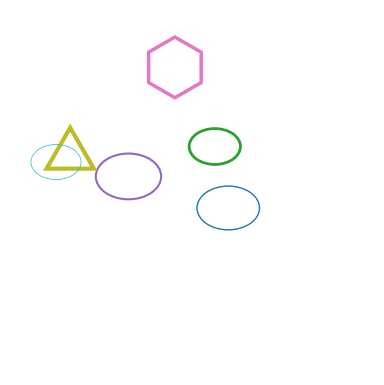[{"shape": "oval", "thickness": 1, "radius": 0.41, "center": [0.593, 0.46]}, {"shape": "oval", "thickness": 2, "radius": 0.33, "center": [0.558, 0.619]}, {"shape": "oval", "thickness": 1.5, "radius": 0.42, "center": [0.334, 0.542]}, {"shape": "hexagon", "thickness": 2.5, "radius": 0.39, "center": [0.454, 0.825]}, {"shape": "triangle", "thickness": 3, "radius": 0.35, "center": [0.182, 0.597]}, {"shape": "oval", "thickness": 0.5, "radius": 0.33, "center": [0.145, 0.579]}]